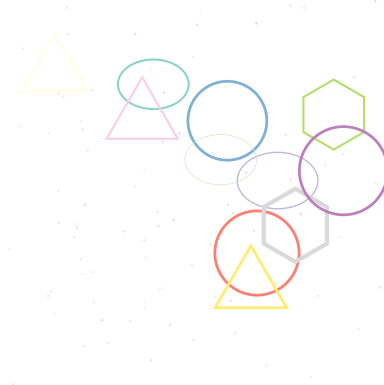[{"shape": "oval", "thickness": 1.5, "radius": 0.46, "center": [0.398, 0.781]}, {"shape": "triangle", "thickness": 0.5, "radius": 0.49, "center": [0.143, 0.813]}, {"shape": "oval", "thickness": 1, "radius": 0.52, "center": [0.721, 0.531]}, {"shape": "circle", "thickness": 2, "radius": 0.55, "center": [0.667, 0.343]}, {"shape": "circle", "thickness": 2, "radius": 0.51, "center": [0.591, 0.686]}, {"shape": "hexagon", "thickness": 1.5, "radius": 0.45, "center": [0.867, 0.702]}, {"shape": "triangle", "thickness": 1.5, "radius": 0.53, "center": [0.369, 0.693]}, {"shape": "hexagon", "thickness": 3, "radius": 0.47, "center": [0.767, 0.415]}, {"shape": "circle", "thickness": 2, "radius": 0.57, "center": [0.892, 0.557]}, {"shape": "oval", "thickness": 0.5, "radius": 0.47, "center": [0.573, 0.585]}, {"shape": "triangle", "thickness": 2, "radius": 0.54, "center": [0.652, 0.254]}]